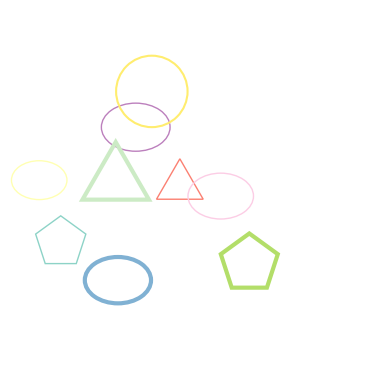[{"shape": "pentagon", "thickness": 1, "radius": 0.34, "center": [0.158, 0.371]}, {"shape": "oval", "thickness": 1, "radius": 0.36, "center": [0.102, 0.532]}, {"shape": "triangle", "thickness": 1, "radius": 0.35, "center": [0.467, 0.518]}, {"shape": "oval", "thickness": 3, "radius": 0.43, "center": [0.306, 0.272]}, {"shape": "pentagon", "thickness": 3, "radius": 0.39, "center": [0.648, 0.316]}, {"shape": "oval", "thickness": 1, "radius": 0.43, "center": [0.573, 0.491]}, {"shape": "oval", "thickness": 1, "radius": 0.45, "center": [0.353, 0.67]}, {"shape": "triangle", "thickness": 3, "radius": 0.5, "center": [0.301, 0.531]}, {"shape": "circle", "thickness": 1.5, "radius": 0.46, "center": [0.394, 0.763]}]